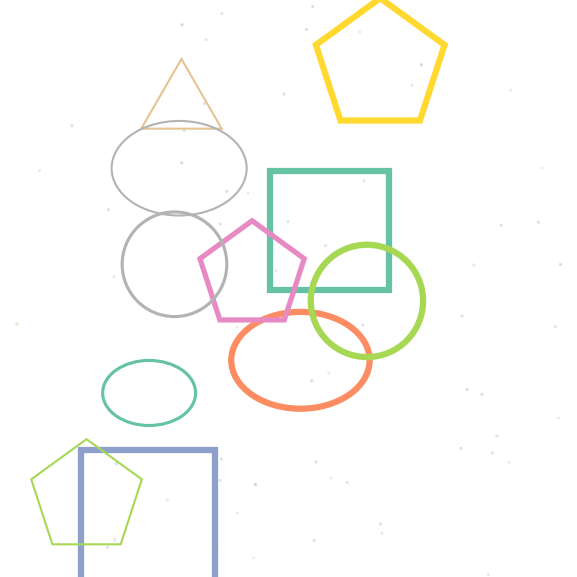[{"shape": "oval", "thickness": 1.5, "radius": 0.4, "center": [0.258, 0.319]}, {"shape": "square", "thickness": 3, "radius": 0.52, "center": [0.571, 0.6]}, {"shape": "oval", "thickness": 3, "radius": 0.6, "center": [0.52, 0.375]}, {"shape": "square", "thickness": 3, "radius": 0.58, "center": [0.256, 0.103]}, {"shape": "pentagon", "thickness": 2.5, "radius": 0.47, "center": [0.437, 0.522]}, {"shape": "pentagon", "thickness": 1, "radius": 0.5, "center": [0.15, 0.138]}, {"shape": "circle", "thickness": 3, "radius": 0.49, "center": [0.635, 0.478]}, {"shape": "pentagon", "thickness": 3, "radius": 0.59, "center": [0.658, 0.885]}, {"shape": "triangle", "thickness": 1, "radius": 0.4, "center": [0.314, 0.817]}, {"shape": "oval", "thickness": 1, "radius": 0.58, "center": [0.31, 0.708]}, {"shape": "circle", "thickness": 1.5, "radius": 0.45, "center": [0.302, 0.542]}]